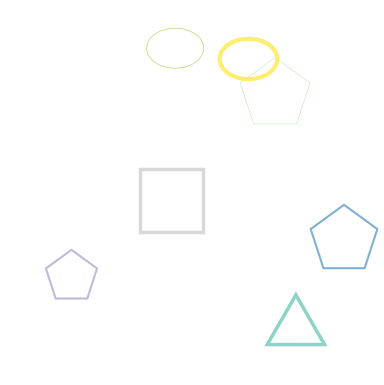[{"shape": "triangle", "thickness": 2.5, "radius": 0.43, "center": [0.769, 0.148]}, {"shape": "pentagon", "thickness": 1.5, "radius": 0.35, "center": [0.186, 0.281]}, {"shape": "pentagon", "thickness": 1.5, "radius": 0.45, "center": [0.894, 0.377]}, {"shape": "oval", "thickness": 0.5, "radius": 0.37, "center": [0.455, 0.875]}, {"shape": "square", "thickness": 2.5, "radius": 0.41, "center": [0.445, 0.479]}, {"shape": "pentagon", "thickness": 0.5, "radius": 0.48, "center": [0.715, 0.755]}, {"shape": "oval", "thickness": 3, "radius": 0.37, "center": [0.645, 0.847]}]